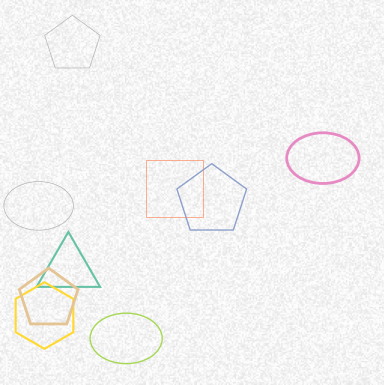[{"shape": "triangle", "thickness": 1.5, "radius": 0.48, "center": [0.178, 0.302]}, {"shape": "square", "thickness": 0.5, "radius": 0.37, "center": [0.453, 0.51]}, {"shape": "pentagon", "thickness": 1, "radius": 0.48, "center": [0.55, 0.48]}, {"shape": "oval", "thickness": 2, "radius": 0.47, "center": [0.839, 0.589]}, {"shape": "oval", "thickness": 1, "radius": 0.47, "center": [0.328, 0.121]}, {"shape": "hexagon", "thickness": 1.5, "radius": 0.43, "center": [0.116, 0.18]}, {"shape": "pentagon", "thickness": 2, "radius": 0.4, "center": [0.126, 0.223]}, {"shape": "pentagon", "thickness": 0.5, "radius": 0.38, "center": [0.188, 0.885]}, {"shape": "oval", "thickness": 0.5, "radius": 0.45, "center": [0.1, 0.465]}]